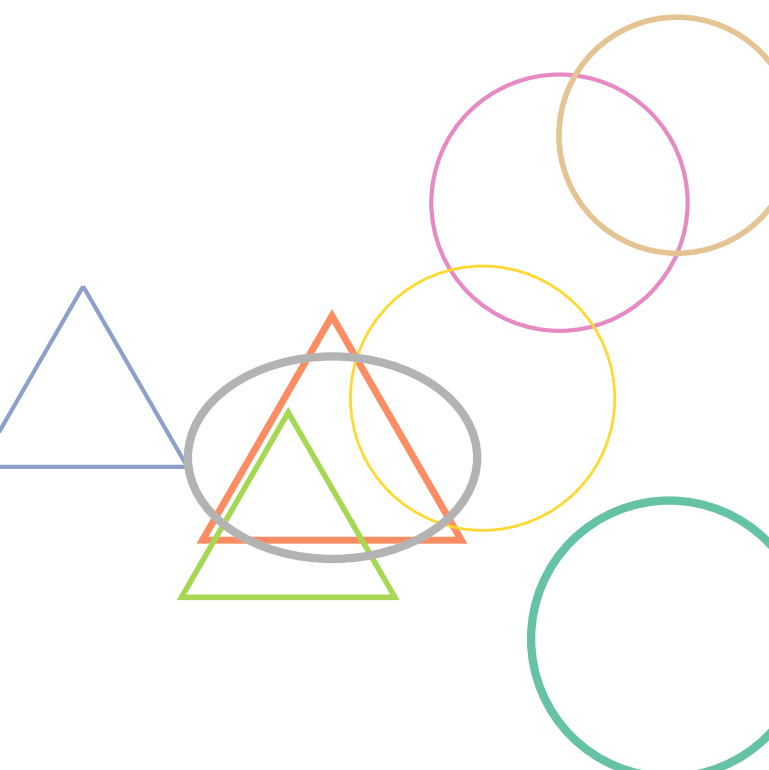[{"shape": "circle", "thickness": 3, "radius": 0.9, "center": [0.869, 0.17]}, {"shape": "triangle", "thickness": 2.5, "radius": 0.97, "center": [0.431, 0.395]}, {"shape": "triangle", "thickness": 1.5, "radius": 0.78, "center": [0.108, 0.472]}, {"shape": "circle", "thickness": 1.5, "radius": 0.83, "center": [0.727, 0.737]}, {"shape": "triangle", "thickness": 2, "radius": 0.8, "center": [0.374, 0.304]}, {"shape": "circle", "thickness": 1, "radius": 0.86, "center": [0.627, 0.483]}, {"shape": "circle", "thickness": 2, "radius": 0.77, "center": [0.879, 0.824]}, {"shape": "oval", "thickness": 3, "radius": 0.94, "center": [0.432, 0.406]}]